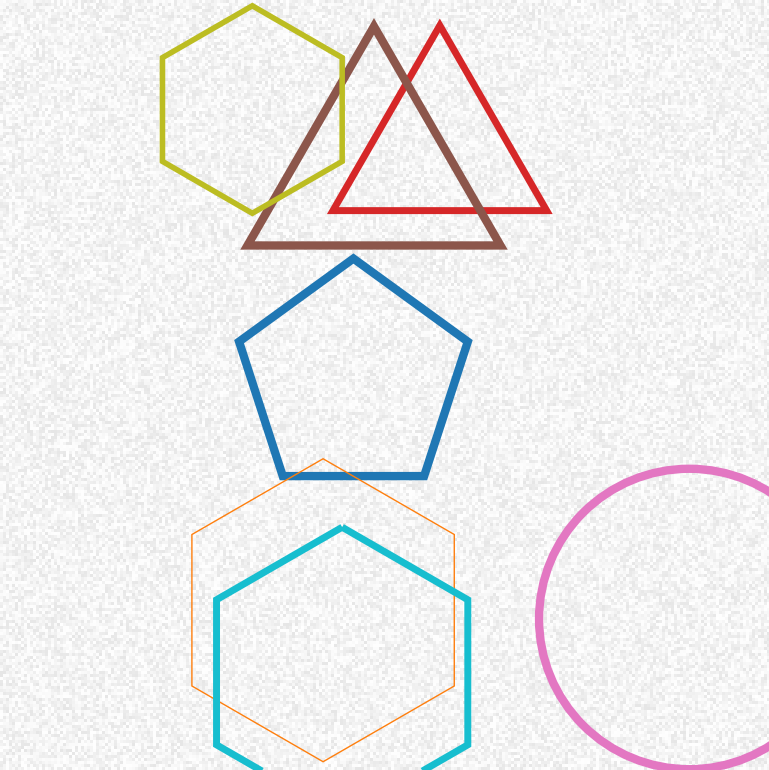[{"shape": "pentagon", "thickness": 3, "radius": 0.78, "center": [0.459, 0.508]}, {"shape": "hexagon", "thickness": 0.5, "radius": 0.98, "center": [0.42, 0.207]}, {"shape": "triangle", "thickness": 2.5, "radius": 0.8, "center": [0.571, 0.807]}, {"shape": "triangle", "thickness": 3, "radius": 0.95, "center": [0.486, 0.776]}, {"shape": "circle", "thickness": 3, "radius": 0.98, "center": [0.895, 0.196]}, {"shape": "hexagon", "thickness": 2, "radius": 0.67, "center": [0.328, 0.858]}, {"shape": "hexagon", "thickness": 2.5, "radius": 0.94, "center": [0.444, 0.127]}]